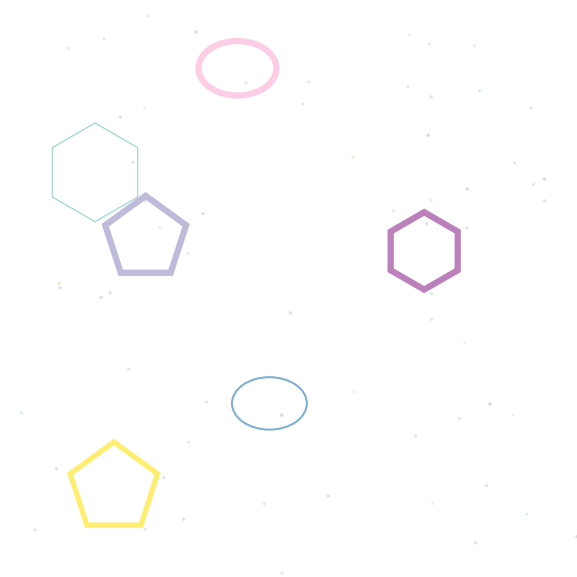[{"shape": "hexagon", "thickness": 0.5, "radius": 0.43, "center": [0.165, 0.701]}, {"shape": "pentagon", "thickness": 3, "radius": 0.37, "center": [0.252, 0.586]}, {"shape": "oval", "thickness": 1, "radius": 0.32, "center": [0.467, 0.301]}, {"shape": "oval", "thickness": 3, "radius": 0.34, "center": [0.411, 0.881]}, {"shape": "hexagon", "thickness": 3, "radius": 0.34, "center": [0.735, 0.565]}, {"shape": "pentagon", "thickness": 2.5, "radius": 0.4, "center": [0.197, 0.154]}]